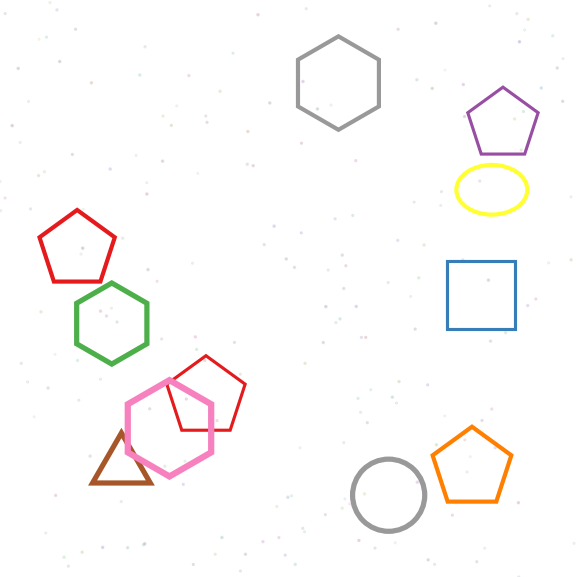[{"shape": "pentagon", "thickness": 1.5, "radius": 0.36, "center": [0.357, 0.312]}, {"shape": "pentagon", "thickness": 2, "radius": 0.34, "center": [0.134, 0.567]}, {"shape": "square", "thickness": 1.5, "radius": 0.29, "center": [0.833, 0.488]}, {"shape": "hexagon", "thickness": 2.5, "radius": 0.35, "center": [0.194, 0.439]}, {"shape": "pentagon", "thickness": 1.5, "radius": 0.32, "center": [0.871, 0.784]}, {"shape": "pentagon", "thickness": 2, "radius": 0.36, "center": [0.817, 0.189]}, {"shape": "oval", "thickness": 2, "radius": 0.31, "center": [0.852, 0.671]}, {"shape": "triangle", "thickness": 2.5, "radius": 0.29, "center": [0.21, 0.192]}, {"shape": "hexagon", "thickness": 3, "radius": 0.42, "center": [0.293, 0.257]}, {"shape": "hexagon", "thickness": 2, "radius": 0.4, "center": [0.586, 0.855]}, {"shape": "circle", "thickness": 2.5, "radius": 0.31, "center": [0.673, 0.142]}]